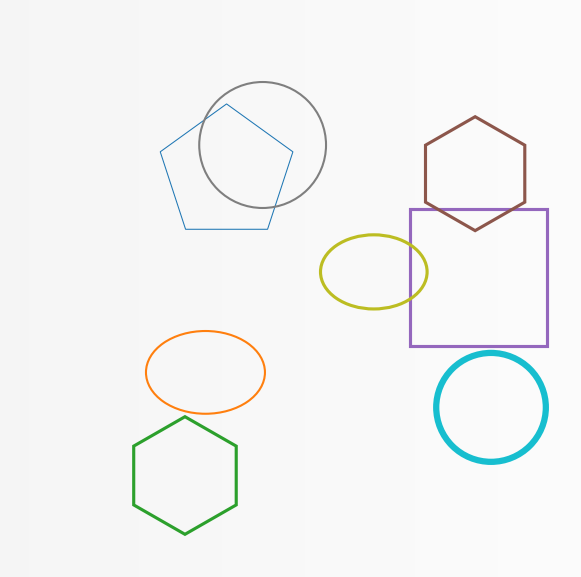[{"shape": "pentagon", "thickness": 0.5, "radius": 0.6, "center": [0.39, 0.699]}, {"shape": "oval", "thickness": 1, "radius": 0.51, "center": [0.353, 0.354]}, {"shape": "hexagon", "thickness": 1.5, "radius": 0.51, "center": [0.318, 0.176]}, {"shape": "square", "thickness": 1.5, "radius": 0.59, "center": [0.824, 0.519]}, {"shape": "hexagon", "thickness": 1.5, "radius": 0.49, "center": [0.817, 0.698]}, {"shape": "circle", "thickness": 1, "radius": 0.55, "center": [0.452, 0.748]}, {"shape": "oval", "thickness": 1.5, "radius": 0.46, "center": [0.643, 0.528]}, {"shape": "circle", "thickness": 3, "radius": 0.47, "center": [0.845, 0.294]}]